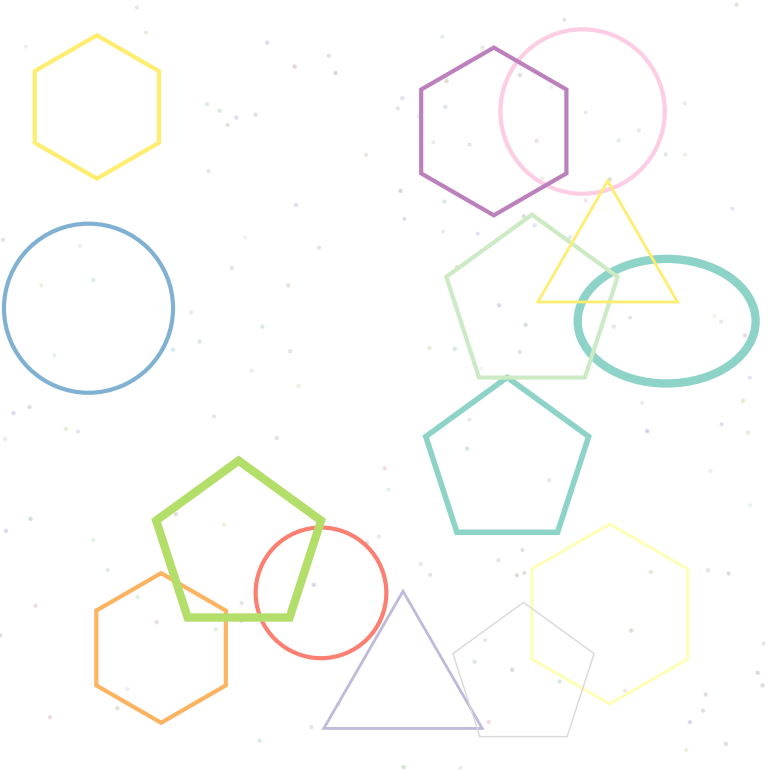[{"shape": "pentagon", "thickness": 2, "radius": 0.56, "center": [0.659, 0.399]}, {"shape": "oval", "thickness": 3, "radius": 0.58, "center": [0.866, 0.583]}, {"shape": "hexagon", "thickness": 1, "radius": 0.58, "center": [0.792, 0.203]}, {"shape": "triangle", "thickness": 1, "radius": 0.59, "center": [0.523, 0.113]}, {"shape": "circle", "thickness": 1.5, "radius": 0.42, "center": [0.417, 0.23]}, {"shape": "circle", "thickness": 1.5, "radius": 0.55, "center": [0.115, 0.6]}, {"shape": "hexagon", "thickness": 1.5, "radius": 0.49, "center": [0.209, 0.158]}, {"shape": "pentagon", "thickness": 3, "radius": 0.56, "center": [0.31, 0.289]}, {"shape": "circle", "thickness": 1.5, "radius": 0.53, "center": [0.757, 0.855]}, {"shape": "pentagon", "thickness": 0.5, "radius": 0.48, "center": [0.68, 0.121]}, {"shape": "hexagon", "thickness": 1.5, "radius": 0.54, "center": [0.641, 0.829]}, {"shape": "pentagon", "thickness": 1.5, "radius": 0.58, "center": [0.691, 0.604]}, {"shape": "triangle", "thickness": 1, "radius": 0.52, "center": [0.789, 0.66]}, {"shape": "hexagon", "thickness": 1.5, "radius": 0.47, "center": [0.126, 0.861]}]